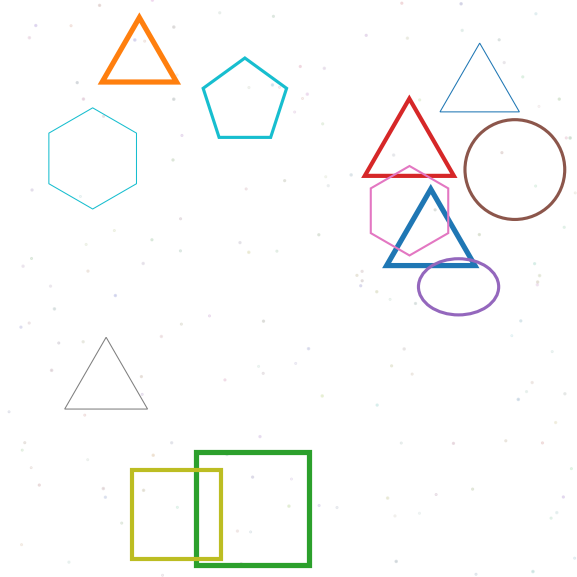[{"shape": "triangle", "thickness": 2.5, "radius": 0.44, "center": [0.746, 0.583]}, {"shape": "triangle", "thickness": 0.5, "radius": 0.4, "center": [0.831, 0.845]}, {"shape": "triangle", "thickness": 2.5, "radius": 0.37, "center": [0.241, 0.894]}, {"shape": "square", "thickness": 2.5, "radius": 0.49, "center": [0.438, 0.118]}, {"shape": "triangle", "thickness": 2, "radius": 0.45, "center": [0.709, 0.739]}, {"shape": "oval", "thickness": 1.5, "radius": 0.35, "center": [0.794, 0.502]}, {"shape": "circle", "thickness": 1.5, "radius": 0.43, "center": [0.892, 0.706]}, {"shape": "hexagon", "thickness": 1, "radius": 0.39, "center": [0.709, 0.634]}, {"shape": "triangle", "thickness": 0.5, "radius": 0.41, "center": [0.184, 0.332]}, {"shape": "square", "thickness": 2, "radius": 0.39, "center": [0.305, 0.108]}, {"shape": "hexagon", "thickness": 0.5, "radius": 0.44, "center": [0.16, 0.725]}, {"shape": "pentagon", "thickness": 1.5, "radius": 0.38, "center": [0.424, 0.823]}]